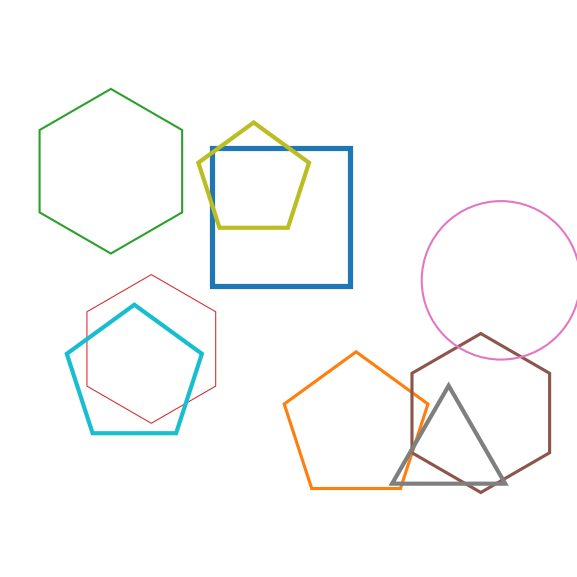[{"shape": "square", "thickness": 2.5, "radius": 0.6, "center": [0.486, 0.623]}, {"shape": "pentagon", "thickness": 1.5, "radius": 0.65, "center": [0.617, 0.259]}, {"shape": "hexagon", "thickness": 1, "radius": 0.71, "center": [0.192, 0.703]}, {"shape": "hexagon", "thickness": 0.5, "radius": 0.64, "center": [0.262, 0.395]}, {"shape": "hexagon", "thickness": 1.5, "radius": 0.69, "center": [0.833, 0.284]}, {"shape": "circle", "thickness": 1, "radius": 0.69, "center": [0.867, 0.514]}, {"shape": "triangle", "thickness": 2, "radius": 0.57, "center": [0.777, 0.218]}, {"shape": "pentagon", "thickness": 2, "radius": 0.5, "center": [0.439, 0.686]}, {"shape": "pentagon", "thickness": 2, "radius": 0.61, "center": [0.233, 0.348]}]